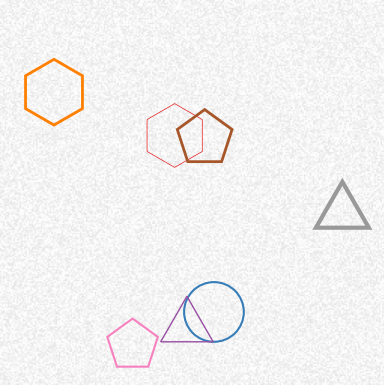[{"shape": "hexagon", "thickness": 0.5, "radius": 0.41, "center": [0.454, 0.648]}, {"shape": "circle", "thickness": 1.5, "radius": 0.39, "center": [0.556, 0.19]}, {"shape": "triangle", "thickness": 1, "radius": 0.39, "center": [0.485, 0.152]}, {"shape": "hexagon", "thickness": 2, "radius": 0.43, "center": [0.14, 0.761]}, {"shape": "pentagon", "thickness": 2, "radius": 0.37, "center": [0.532, 0.641]}, {"shape": "pentagon", "thickness": 1.5, "radius": 0.35, "center": [0.344, 0.104]}, {"shape": "triangle", "thickness": 3, "radius": 0.4, "center": [0.889, 0.448]}]